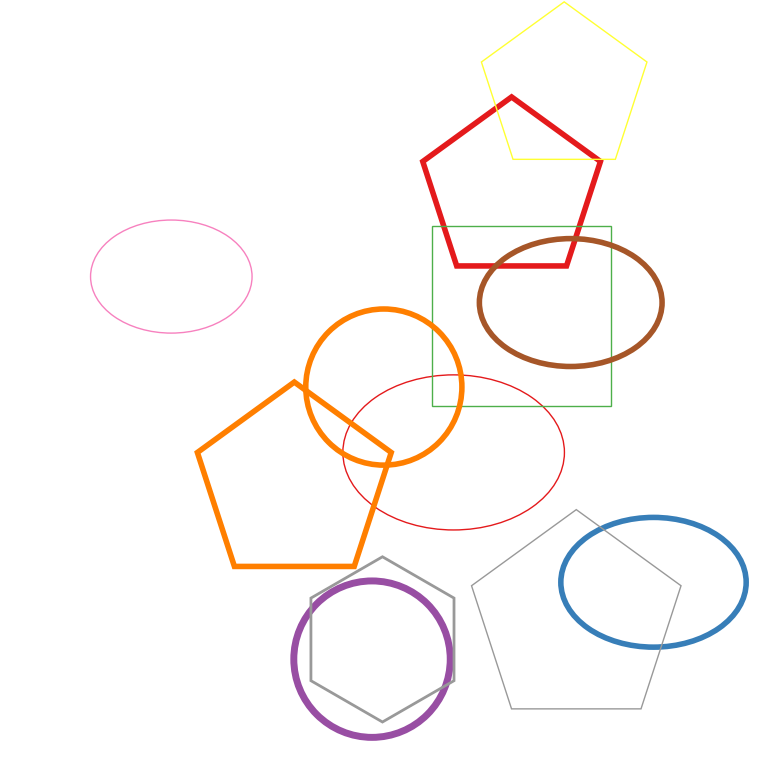[{"shape": "pentagon", "thickness": 2, "radius": 0.61, "center": [0.664, 0.753]}, {"shape": "oval", "thickness": 0.5, "radius": 0.72, "center": [0.589, 0.412]}, {"shape": "oval", "thickness": 2, "radius": 0.6, "center": [0.849, 0.244]}, {"shape": "square", "thickness": 0.5, "radius": 0.58, "center": [0.677, 0.589]}, {"shape": "circle", "thickness": 2.5, "radius": 0.51, "center": [0.483, 0.144]}, {"shape": "circle", "thickness": 2, "radius": 0.51, "center": [0.498, 0.497]}, {"shape": "pentagon", "thickness": 2, "radius": 0.66, "center": [0.382, 0.371]}, {"shape": "pentagon", "thickness": 0.5, "radius": 0.57, "center": [0.733, 0.885]}, {"shape": "oval", "thickness": 2, "radius": 0.59, "center": [0.741, 0.607]}, {"shape": "oval", "thickness": 0.5, "radius": 0.52, "center": [0.222, 0.641]}, {"shape": "hexagon", "thickness": 1, "radius": 0.54, "center": [0.497, 0.17]}, {"shape": "pentagon", "thickness": 0.5, "radius": 0.72, "center": [0.748, 0.195]}]